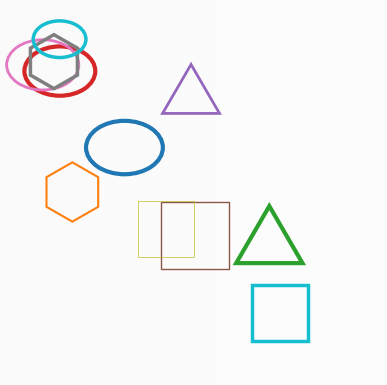[{"shape": "oval", "thickness": 3, "radius": 0.5, "center": [0.321, 0.617]}, {"shape": "hexagon", "thickness": 1.5, "radius": 0.39, "center": [0.187, 0.501]}, {"shape": "triangle", "thickness": 3, "radius": 0.49, "center": [0.695, 0.366]}, {"shape": "oval", "thickness": 3, "radius": 0.46, "center": [0.154, 0.815]}, {"shape": "triangle", "thickness": 2, "radius": 0.42, "center": [0.493, 0.748]}, {"shape": "square", "thickness": 1, "radius": 0.44, "center": [0.503, 0.389]}, {"shape": "oval", "thickness": 2, "radius": 0.47, "center": [0.11, 0.832]}, {"shape": "hexagon", "thickness": 2.5, "radius": 0.35, "center": [0.139, 0.84]}, {"shape": "square", "thickness": 0.5, "radius": 0.36, "center": [0.428, 0.405]}, {"shape": "square", "thickness": 2.5, "radius": 0.36, "center": [0.723, 0.187]}, {"shape": "oval", "thickness": 2.5, "radius": 0.34, "center": [0.154, 0.898]}]